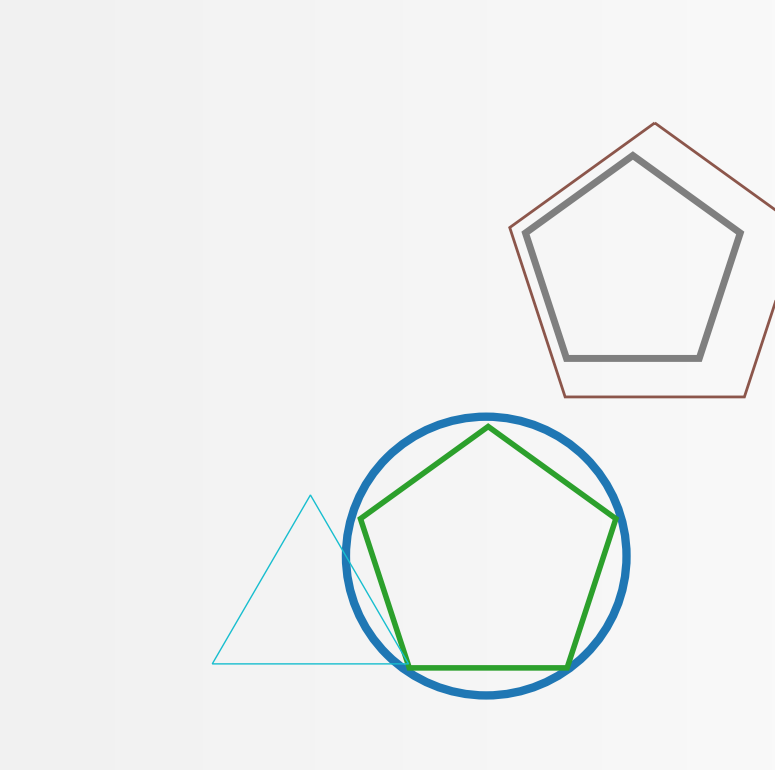[{"shape": "circle", "thickness": 3, "radius": 0.91, "center": [0.627, 0.278]}, {"shape": "pentagon", "thickness": 2, "radius": 0.87, "center": [0.63, 0.273]}, {"shape": "pentagon", "thickness": 1, "radius": 0.98, "center": [0.845, 0.644]}, {"shape": "pentagon", "thickness": 2.5, "radius": 0.73, "center": [0.817, 0.652]}, {"shape": "triangle", "thickness": 0.5, "radius": 0.73, "center": [0.401, 0.211]}]